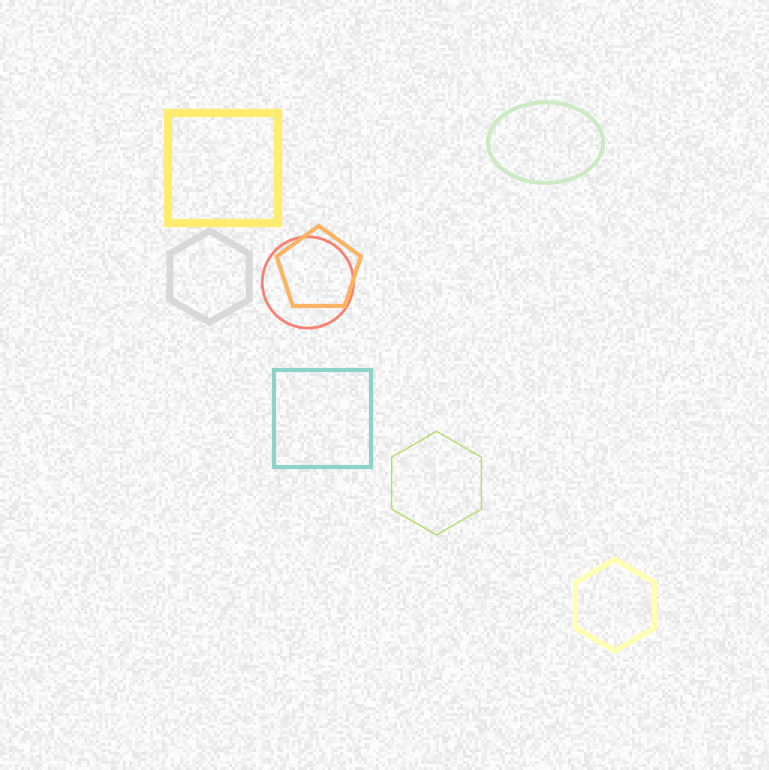[{"shape": "square", "thickness": 1.5, "radius": 0.32, "center": [0.419, 0.456]}, {"shape": "hexagon", "thickness": 2, "radius": 0.3, "center": [0.799, 0.214]}, {"shape": "circle", "thickness": 1, "radius": 0.3, "center": [0.4, 0.633]}, {"shape": "pentagon", "thickness": 1.5, "radius": 0.29, "center": [0.414, 0.649]}, {"shape": "hexagon", "thickness": 0.5, "radius": 0.34, "center": [0.567, 0.373]}, {"shape": "hexagon", "thickness": 2.5, "radius": 0.3, "center": [0.272, 0.641]}, {"shape": "oval", "thickness": 1.5, "radius": 0.37, "center": [0.709, 0.815]}, {"shape": "square", "thickness": 3, "radius": 0.36, "center": [0.29, 0.782]}]